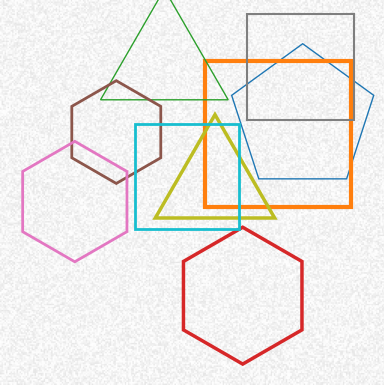[{"shape": "pentagon", "thickness": 1, "radius": 0.97, "center": [0.786, 0.692]}, {"shape": "square", "thickness": 3, "radius": 0.95, "center": [0.722, 0.652]}, {"shape": "triangle", "thickness": 1, "radius": 0.96, "center": [0.427, 0.837]}, {"shape": "hexagon", "thickness": 2.5, "radius": 0.89, "center": [0.63, 0.232]}, {"shape": "hexagon", "thickness": 2, "radius": 0.67, "center": [0.302, 0.657]}, {"shape": "hexagon", "thickness": 2, "radius": 0.78, "center": [0.194, 0.476]}, {"shape": "square", "thickness": 1.5, "radius": 0.69, "center": [0.781, 0.827]}, {"shape": "triangle", "thickness": 2.5, "radius": 0.89, "center": [0.558, 0.523]}, {"shape": "square", "thickness": 2, "radius": 0.68, "center": [0.485, 0.542]}]